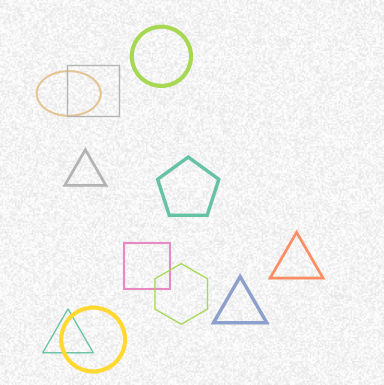[{"shape": "pentagon", "thickness": 2.5, "radius": 0.42, "center": [0.489, 0.508]}, {"shape": "triangle", "thickness": 1, "radius": 0.38, "center": [0.177, 0.122]}, {"shape": "triangle", "thickness": 2, "radius": 0.4, "center": [0.77, 0.317]}, {"shape": "triangle", "thickness": 2.5, "radius": 0.4, "center": [0.624, 0.202]}, {"shape": "square", "thickness": 1.5, "radius": 0.3, "center": [0.382, 0.309]}, {"shape": "hexagon", "thickness": 1, "radius": 0.39, "center": [0.471, 0.237]}, {"shape": "circle", "thickness": 3, "radius": 0.38, "center": [0.419, 0.854]}, {"shape": "circle", "thickness": 3, "radius": 0.41, "center": [0.242, 0.118]}, {"shape": "oval", "thickness": 1.5, "radius": 0.42, "center": [0.178, 0.757]}, {"shape": "triangle", "thickness": 2, "radius": 0.31, "center": [0.222, 0.549]}, {"shape": "square", "thickness": 1, "radius": 0.33, "center": [0.242, 0.766]}]